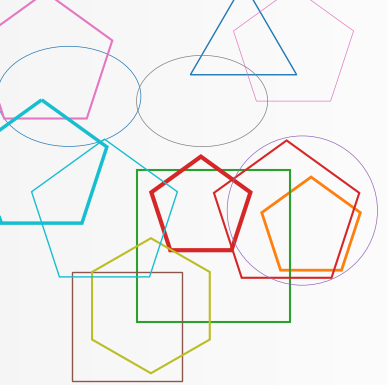[{"shape": "oval", "thickness": 0.5, "radius": 0.93, "center": [0.178, 0.75]}, {"shape": "triangle", "thickness": 1, "radius": 0.79, "center": [0.628, 0.885]}, {"shape": "pentagon", "thickness": 2, "radius": 0.67, "center": [0.803, 0.406]}, {"shape": "square", "thickness": 1.5, "radius": 0.98, "center": [0.551, 0.361]}, {"shape": "pentagon", "thickness": 1.5, "radius": 0.99, "center": [0.74, 0.438]}, {"shape": "pentagon", "thickness": 3, "radius": 0.67, "center": [0.518, 0.459]}, {"shape": "circle", "thickness": 0.5, "radius": 0.97, "center": [0.78, 0.453]}, {"shape": "square", "thickness": 1, "radius": 0.7, "center": [0.328, 0.151]}, {"shape": "pentagon", "thickness": 0.5, "radius": 0.81, "center": [0.757, 0.869]}, {"shape": "pentagon", "thickness": 1.5, "radius": 0.91, "center": [0.117, 0.839]}, {"shape": "oval", "thickness": 0.5, "radius": 0.85, "center": [0.522, 0.738]}, {"shape": "hexagon", "thickness": 1.5, "radius": 0.88, "center": [0.389, 0.206]}, {"shape": "pentagon", "thickness": 2.5, "radius": 0.88, "center": [0.107, 0.564]}, {"shape": "pentagon", "thickness": 1, "radius": 0.99, "center": [0.27, 0.441]}]